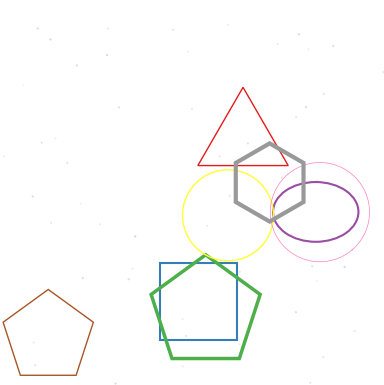[{"shape": "triangle", "thickness": 1, "radius": 0.68, "center": [0.631, 0.638]}, {"shape": "square", "thickness": 1.5, "radius": 0.5, "center": [0.516, 0.217]}, {"shape": "pentagon", "thickness": 2.5, "radius": 0.74, "center": [0.534, 0.189]}, {"shape": "oval", "thickness": 1.5, "radius": 0.55, "center": [0.82, 0.45]}, {"shape": "circle", "thickness": 1, "radius": 0.59, "center": [0.592, 0.441]}, {"shape": "pentagon", "thickness": 1, "radius": 0.62, "center": [0.125, 0.125]}, {"shape": "circle", "thickness": 0.5, "radius": 0.64, "center": [0.831, 0.449]}, {"shape": "hexagon", "thickness": 3, "radius": 0.51, "center": [0.7, 0.526]}]